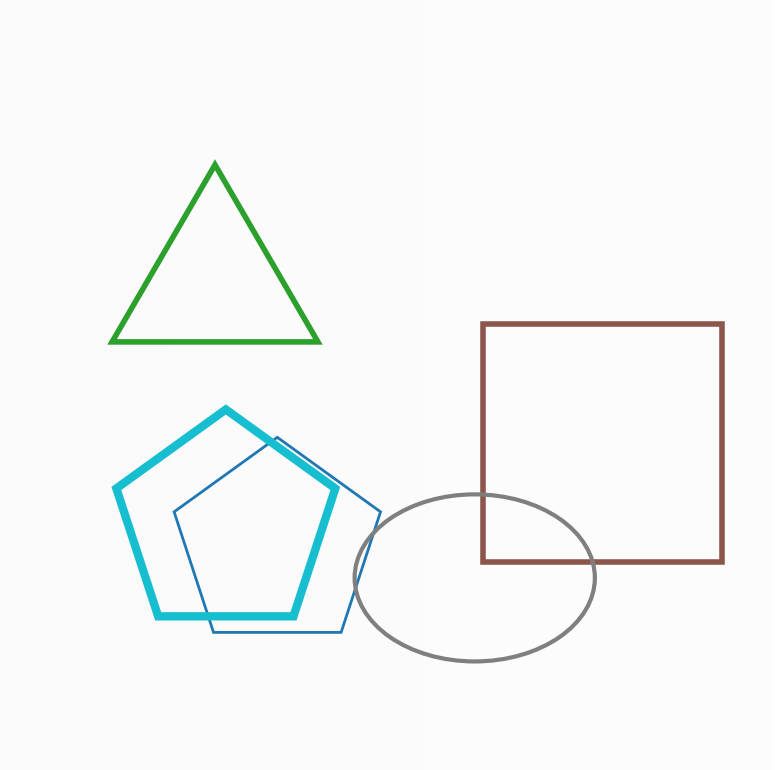[{"shape": "pentagon", "thickness": 1, "radius": 0.7, "center": [0.358, 0.292]}, {"shape": "triangle", "thickness": 2, "radius": 0.77, "center": [0.277, 0.633]}, {"shape": "square", "thickness": 2, "radius": 0.77, "center": [0.777, 0.424]}, {"shape": "oval", "thickness": 1.5, "radius": 0.77, "center": [0.613, 0.249]}, {"shape": "pentagon", "thickness": 3, "radius": 0.74, "center": [0.291, 0.32]}]